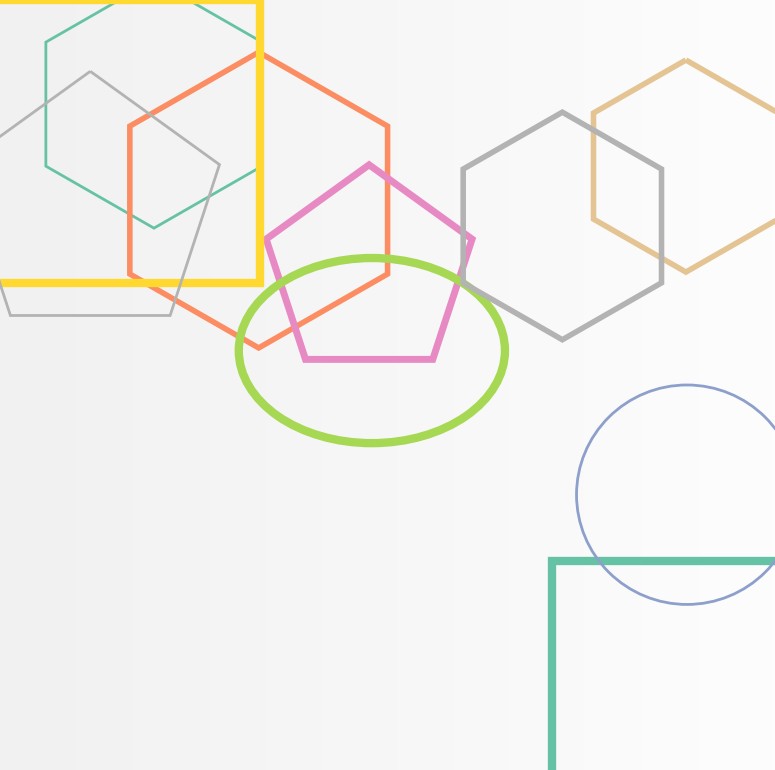[{"shape": "hexagon", "thickness": 1, "radius": 0.81, "center": [0.199, 0.865]}, {"shape": "square", "thickness": 3, "radius": 0.82, "center": [0.877, 0.107]}, {"shape": "hexagon", "thickness": 2, "radius": 0.96, "center": [0.334, 0.74]}, {"shape": "circle", "thickness": 1, "radius": 0.71, "center": [0.886, 0.358]}, {"shape": "pentagon", "thickness": 2.5, "radius": 0.7, "center": [0.476, 0.646]}, {"shape": "oval", "thickness": 3, "radius": 0.86, "center": [0.48, 0.545]}, {"shape": "square", "thickness": 3, "radius": 0.92, "center": [0.152, 0.817]}, {"shape": "hexagon", "thickness": 2, "radius": 0.69, "center": [0.885, 0.784]}, {"shape": "pentagon", "thickness": 1, "radius": 0.88, "center": [0.116, 0.732]}, {"shape": "hexagon", "thickness": 2, "radius": 0.74, "center": [0.726, 0.707]}]